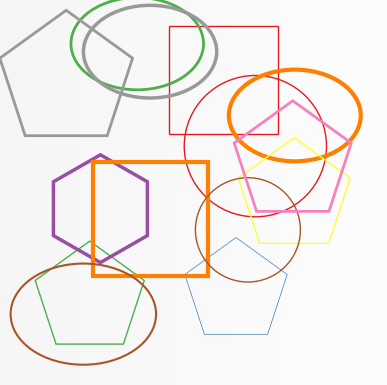[{"shape": "circle", "thickness": 1, "radius": 0.92, "center": [0.659, 0.62]}, {"shape": "square", "thickness": 1, "radius": 0.7, "center": [0.577, 0.792]}, {"shape": "pentagon", "thickness": 0.5, "radius": 0.69, "center": [0.609, 0.244]}, {"shape": "pentagon", "thickness": 1, "radius": 0.74, "center": [0.232, 0.226]}, {"shape": "oval", "thickness": 2, "radius": 0.86, "center": [0.354, 0.886]}, {"shape": "hexagon", "thickness": 2.5, "radius": 0.7, "center": [0.259, 0.458]}, {"shape": "square", "thickness": 3, "radius": 0.75, "center": [0.388, 0.431]}, {"shape": "oval", "thickness": 3, "radius": 0.85, "center": [0.761, 0.7]}, {"shape": "pentagon", "thickness": 1, "radius": 0.76, "center": [0.759, 0.491]}, {"shape": "oval", "thickness": 1.5, "radius": 0.94, "center": [0.215, 0.184]}, {"shape": "circle", "thickness": 1, "radius": 0.68, "center": [0.64, 0.403]}, {"shape": "pentagon", "thickness": 2, "radius": 0.79, "center": [0.755, 0.579]}, {"shape": "pentagon", "thickness": 2, "radius": 0.9, "center": [0.171, 0.793]}, {"shape": "oval", "thickness": 2.5, "radius": 0.86, "center": [0.387, 0.866]}]